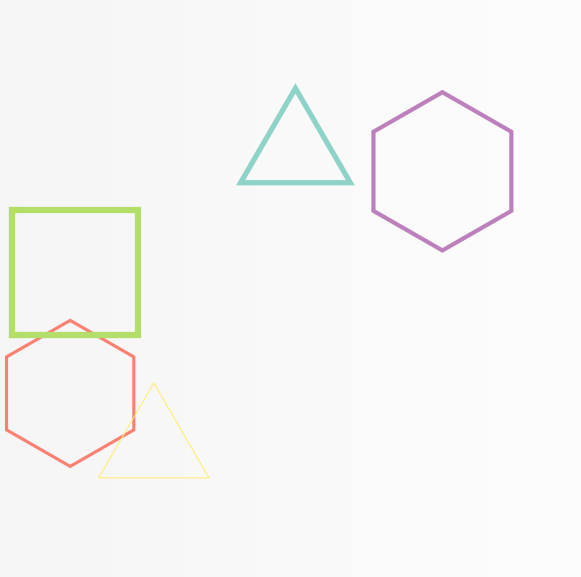[{"shape": "triangle", "thickness": 2.5, "radius": 0.54, "center": [0.508, 0.737]}, {"shape": "hexagon", "thickness": 1.5, "radius": 0.63, "center": [0.121, 0.318]}, {"shape": "square", "thickness": 3, "radius": 0.54, "center": [0.129, 0.528]}, {"shape": "hexagon", "thickness": 2, "radius": 0.68, "center": [0.761, 0.702]}, {"shape": "triangle", "thickness": 0.5, "radius": 0.55, "center": [0.265, 0.226]}]